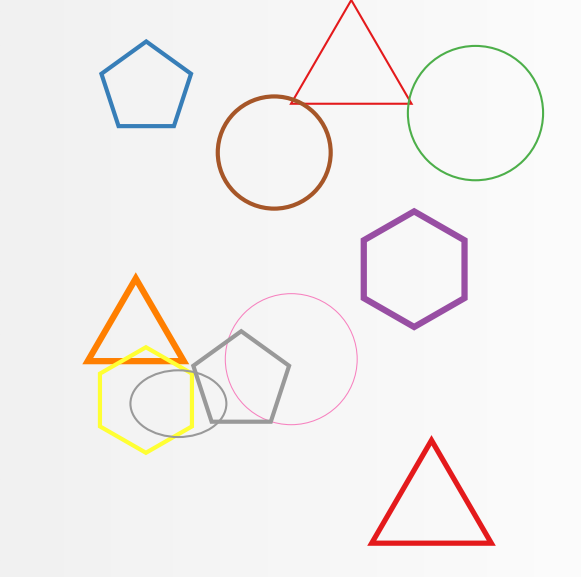[{"shape": "triangle", "thickness": 2.5, "radius": 0.59, "center": [0.742, 0.118]}, {"shape": "triangle", "thickness": 1, "radius": 0.6, "center": [0.604, 0.879]}, {"shape": "pentagon", "thickness": 2, "radius": 0.41, "center": [0.252, 0.846]}, {"shape": "circle", "thickness": 1, "radius": 0.58, "center": [0.818, 0.803]}, {"shape": "hexagon", "thickness": 3, "radius": 0.5, "center": [0.713, 0.533]}, {"shape": "triangle", "thickness": 3, "radius": 0.48, "center": [0.234, 0.421]}, {"shape": "hexagon", "thickness": 2, "radius": 0.46, "center": [0.251, 0.306]}, {"shape": "circle", "thickness": 2, "radius": 0.49, "center": [0.472, 0.735]}, {"shape": "circle", "thickness": 0.5, "radius": 0.57, "center": [0.501, 0.377]}, {"shape": "pentagon", "thickness": 2, "radius": 0.43, "center": [0.415, 0.339]}, {"shape": "oval", "thickness": 1, "radius": 0.41, "center": [0.307, 0.3]}]